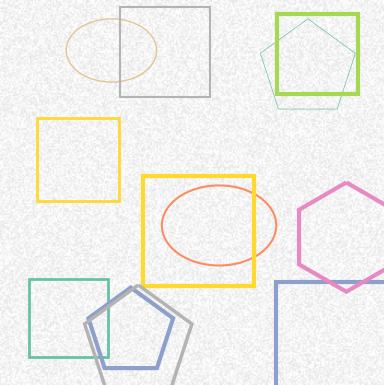[{"shape": "square", "thickness": 2, "radius": 0.51, "center": [0.178, 0.174]}, {"shape": "pentagon", "thickness": 0.5, "radius": 0.65, "center": [0.8, 0.822]}, {"shape": "oval", "thickness": 1.5, "radius": 0.74, "center": [0.569, 0.414]}, {"shape": "pentagon", "thickness": 3, "radius": 0.58, "center": [0.34, 0.137]}, {"shape": "square", "thickness": 3, "radius": 0.72, "center": [0.862, 0.124]}, {"shape": "hexagon", "thickness": 3, "radius": 0.71, "center": [0.9, 0.384]}, {"shape": "square", "thickness": 3, "radius": 0.52, "center": [0.824, 0.86]}, {"shape": "square", "thickness": 2, "radius": 0.53, "center": [0.201, 0.586]}, {"shape": "square", "thickness": 3, "radius": 0.72, "center": [0.515, 0.401]}, {"shape": "oval", "thickness": 1, "radius": 0.59, "center": [0.289, 0.869]}, {"shape": "square", "thickness": 1.5, "radius": 0.58, "center": [0.429, 0.864]}, {"shape": "pentagon", "thickness": 2.5, "radius": 0.73, "center": [0.359, 0.113]}]